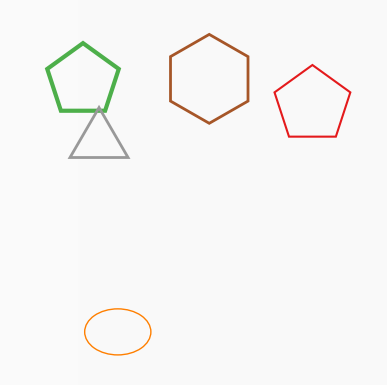[{"shape": "pentagon", "thickness": 1.5, "radius": 0.51, "center": [0.806, 0.728]}, {"shape": "pentagon", "thickness": 3, "radius": 0.49, "center": [0.214, 0.791]}, {"shape": "oval", "thickness": 1, "radius": 0.43, "center": [0.304, 0.138]}, {"shape": "hexagon", "thickness": 2, "radius": 0.58, "center": [0.54, 0.795]}, {"shape": "triangle", "thickness": 2, "radius": 0.43, "center": [0.256, 0.634]}]